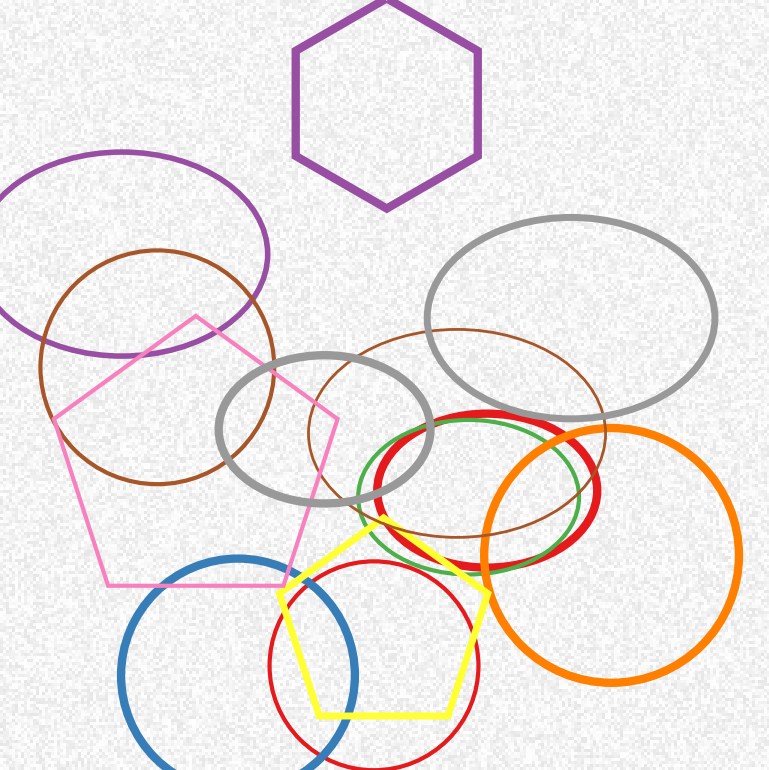[{"shape": "oval", "thickness": 3, "radius": 0.71, "center": [0.633, 0.363]}, {"shape": "circle", "thickness": 1.5, "radius": 0.68, "center": [0.486, 0.135]}, {"shape": "circle", "thickness": 3, "radius": 0.76, "center": [0.309, 0.123]}, {"shape": "oval", "thickness": 1.5, "radius": 0.72, "center": [0.609, 0.354]}, {"shape": "oval", "thickness": 2, "radius": 0.95, "center": [0.158, 0.67]}, {"shape": "hexagon", "thickness": 3, "radius": 0.68, "center": [0.502, 0.866]}, {"shape": "circle", "thickness": 3, "radius": 0.83, "center": [0.794, 0.279]}, {"shape": "pentagon", "thickness": 2.5, "radius": 0.71, "center": [0.498, 0.185]}, {"shape": "oval", "thickness": 1, "radius": 0.96, "center": [0.594, 0.437]}, {"shape": "circle", "thickness": 1.5, "radius": 0.76, "center": [0.204, 0.523]}, {"shape": "pentagon", "thickness": 1.5, "radius": 0.97, "center": [0.254, 0.396]}, {"shape": "oval", "thickness": 2.5, "radius": 0.93, "center": [0.742, 0.587]}, {"shape": "oval", "thickness": 3, "radius": 0.69, "center": [0.422, 0.442]}]